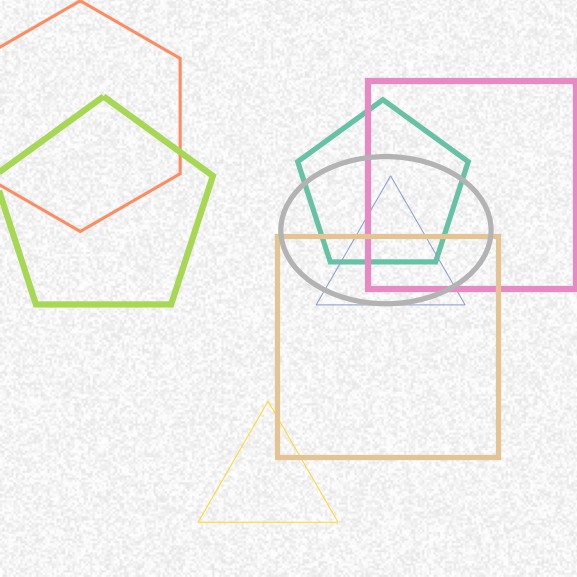[{"shape": "pentagon", "thickness": 2.5, "radius": 0.78, "center": [0.663, 0.671]}, {"shape": "hexagon", "thickness": 1.5, "radius": 1.0, "center": [0.139, 0.798]}, {"shape": "triangle", "thickness": 0.5, "radius": 0.74, "center": [0.676, 0.546]}, {"shape": "square", "thickness": 3, "radius": 0.9, "center": [0.818, 0.679]}, {"shape": "pentagon", "thickness": 3, "radius": 1.0, "center": [0.179, 0.633]}, {"shape": "triangle", "thickness": 0.5, "radius": 0.7, "center": [0.464, 0.165]}, {"shape": "square", "thickness": 2.5, "radius": 0.96, "center": [0.671, 0.4]}, {"shape": "oval", "thickness": 2.5, "radius": 0.91, "center": [0.668, 0.601]}]